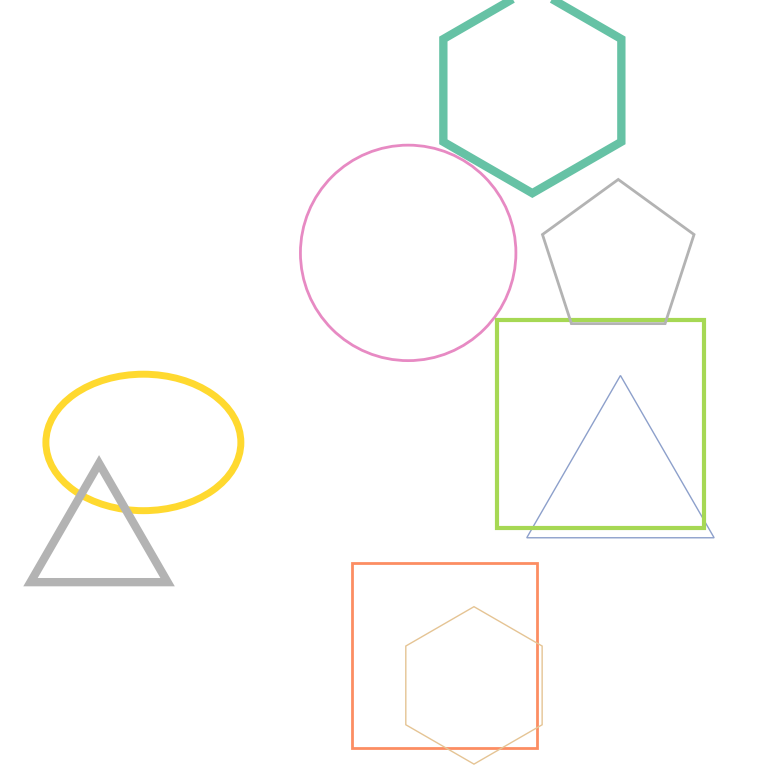[{"shape": "hexagon", "thickness": 3, "radius": 0.67, "center": [0.691, 0.883]}, {"shape": "square", "thickness": 1, "radius": 0.6, "center": [0.577, 0.149]}, {"shape": "triangle", "thickness": 0.5, "radius": 0.7, "center": [0.806, 0.372]}, {"shape": "circle", "thickness": 1, "radius": 0.7, "center": [0.53, 0.672]}, {"shape": "square", "thickness": 1.5, "radius": 0.67, "center": [0.78, 0.449]}, {"shape": "oval", "thickness": 2.5, "radius": 0.63, "center": [0.186, 0.425]}, {"shape": "hexagon", "thickness": 0.5, "radius": 0.51, "center": [0.616, 0.11]}, {"shape": "triangle", "thickness": 3, "radius": 0.51, "center": [0.129, 0.295]}, {"shape": "pentagon", "thickness": 1, "radius": 0.52, "center": [0.803, 0.663]}]